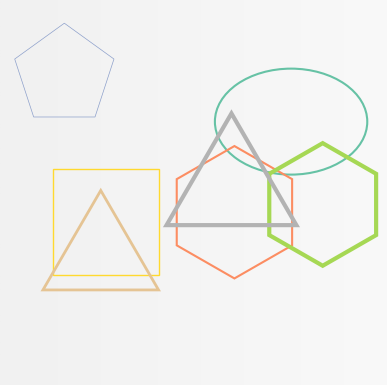[{"shape": "oval", "thickness": 1.5, "radius": 0.98, "center": [0.751, 0.684]}, {"shape": "hexagon", "thickness": 1.5, "radius": 0.86, "center": [0.605, 0.449]}, {"shape": "pentagon", "thickness": 0.5, "radius": 0.67, "center": [0.166, 0.805]}, {"shape": "hexagon", "thickness": 3, "radius": 0.8, "center": [0.833, 0.469]}, {"shape": "square", "thickness": 1, "radius": 0.69, "center": [0.274, 0.423]}, {"shape": "triangle", "thickness": 2, "radius": 0.86, "center": [0.26, 0.333]}, {"shape": "triangle", "thickness": 3, "radius": 0.97, "center": [0.597, 0.512]}]